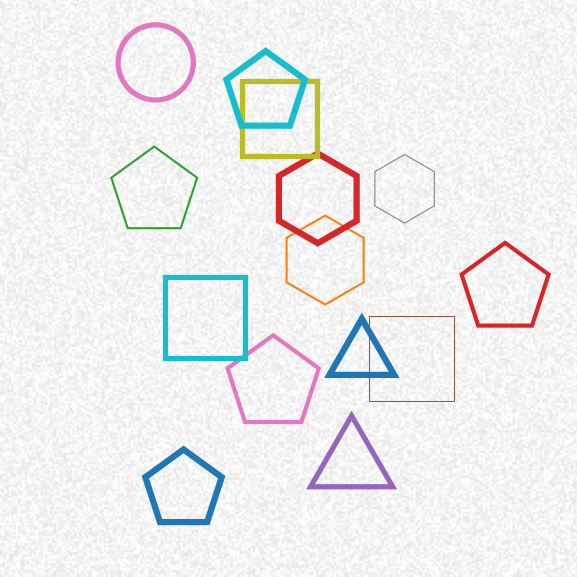[{"shape": "pentagon", "thickness": 3, "radius": 0.35, "center": [0.318, 0.151]}, {"shape": "triangle", "thickness": 3, "radius": 0.32, "center": [0.627, 0.382]}, {"shape": "hexagon", "thickness": 1, "radius": 0.39, "center": [0.563, 0.549]}, {"shape": "pentagon", "thickness": 1, "radius": 0.39, "center": [0.267, 0.667]}, {"shape": "pentagon", "thickness": 2, "radius": 0.4, "center": [0.875, 0.499]}, {"shape": "hexagon", "thickness": 3, "radius": 0.39, "center": [0.55, 0.656]}, {"shape": "triangle", "thickness": 2.5, "radius": 0.41, "center": [0.609, 0.197]}, {"shape": "square", "thickness": 0.5, "radius": 0.37, "center": [0.713, 0.379]}, {"shape": "pentagon", "thickness": 2, "radius": 0.42, "center": [0.473, 0.336]}, {"shape": "circle", "thickness": 2.5, "radius": 0.33, "center": [0.27, 0.891]}, {"shape": "hexagon", "thickness": 0.5, "radius": 0.3, "center": [0.701, 0.672]}, {"shape": "square", "thickness": 2.5, "radius": 0.33, "center": [0.484, 0.794]}, {"shape": "pentagon", "thickness": 3, "radius": 0.36, "center": [0.46, 0.839]}, {"shape": "square", "thickness": 2.5, "radius": 0.35, "center": [0.354, 0.449]}]